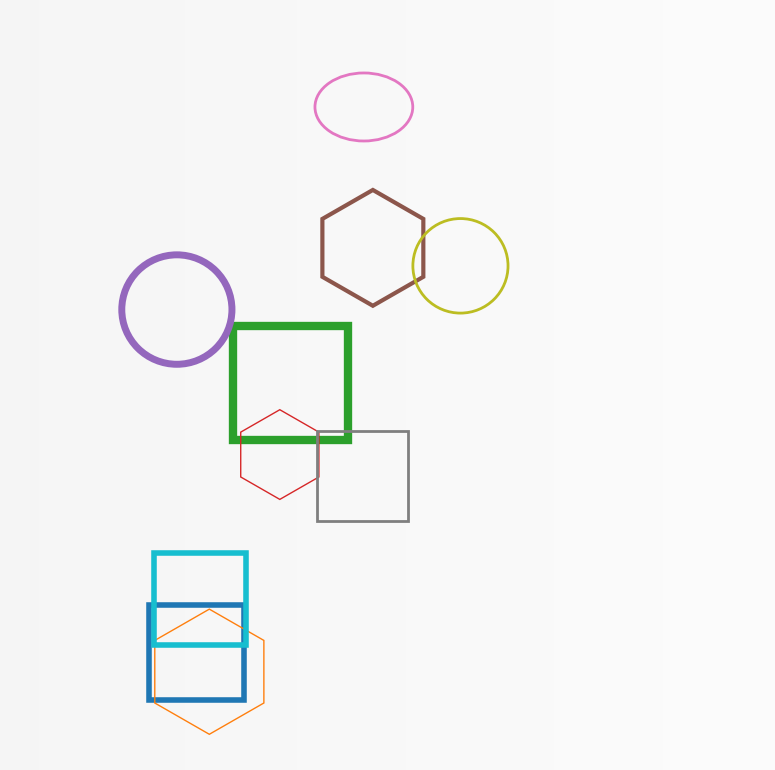[{"shape": "square", "thickness": 2, "radius": 0.31, "center": [0.253, 0.152]}, {"shape": "hexagon", "thickness": 0.5, "radius": 0.41, "center": [0.27, 0.128]}, {"shape": "square", "thickness": 3, "radius": 0.37, "center": [0.375, 0.503]}, {"shape": "hexagon", "thickness": 0.5, "radius": 0.29, "center": [0.361, 0.41]}, {"shape": "circle", "thickness": 2.5, "radius": 0.36, "center": [0.228, 0.598]}, {"shape": "hexagon", "thickness": 1.5, "radius": 0.38, "center": [0.481, 0.678]}, {"shape": "oval", "thickness": 1, "radius": 0.32, "center": [0.47, 0.861]}, {"shape": "square", "thickness": 1, "radius": 0.29, "center": [0.467, 0.382]}, {"shape": "circle", "thickness": 1, "radius": 0.31, "center": [0.594, 0.655]}, {"shape": "square", "thickness": 2, "radius": 0.3, "center": [0.258, 0.222]}]